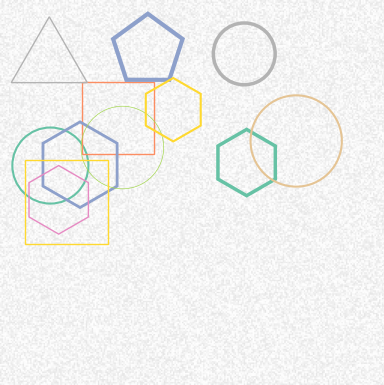[{"shape": "circle", "thickness": 1.5, "radius": 0.49, "center": [0.131, 0.57]}, {"shape": "hexagon", "thickness": 2.5, "radius": 0.43, "center": [0.641, 0.578]}, {"shape": "square", "thickness": 1, "radius": 0.47, "center": [0.306, 0.694]}, {"shape": "hexagon", "thickness": 2, "radius": 0.56, "center": [0.208, 0.572]}, {"shape": "pentagon", "thickness": 3, "radius": 0.47, "center": [0.384, 0.869]}, {"shape": "hexagon", "thickness": 1, "radius": 0.45, "center": [0.152, 0.481]}, {"shape": "circle", "thickness": 0.5, "radius": 0.54, "center": [0.318, 0.617]}, {"shape": "hexagon", "thickness": 1.5, "radius": 0.41, "center": [0.45, 0.715]}, {"shape": "square", "thickness": 1, "radius": 0.54, "center": [0.173, 0.475]}, {"shape": "circle", "thickness": 1.5, "radius": 0.59, "center": [0.769, 0.634]}, {"shape": "triangle", "thickness": 1, "radius": 0.57, "center": [0.128, 0.842]}, {"shape": "circle", "thickness": 2.5, "radius": 0.4, "center": [0.634, 0.86]}]